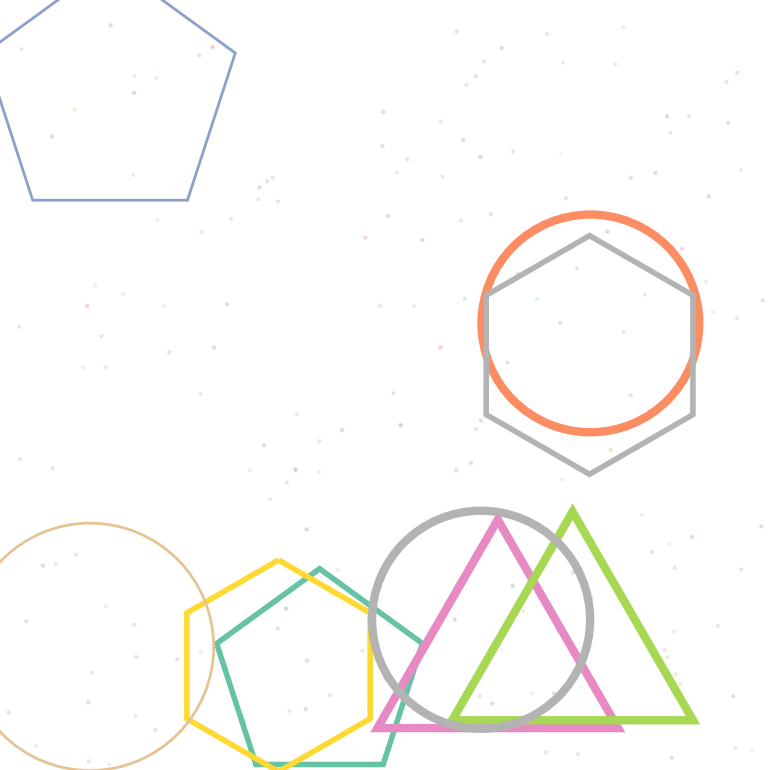[{"shape": "pentagon", "thickness": 2, "radius": 0.7, "center": [0.415, 0.121]}, {"shape": "circle", "thickness": 3, "radius": 0.71, "center": [0.767, 0.58]}, {"shape": "pentagon", "thickness": 1, "radius": 0.85, "center": [0.143, 0.878]}, {"shape": "triangle", "thickness": 3, "radius": 0.9, "center": [0.646, 0.145]}, {"shape": "triangle", "thickness": 3, "radius": 0.9, "center": [0.744, 0.155]}, {"shape": "hexagon", "thickness": 2, "radius": 0.69, "center": [0.362, 0.135]}, {"shape": "circle", "thickness": 1, "radius": 0.8, "center": [0.117, 0.16]}, {"shape": "circle", "thickness": 3, "radius": 0.71, "center": [0.625, 0.195]}, {"shape": "hexagon", "thickness": 2, "radius": 0.77, "center": [0.766, 0.539]}]